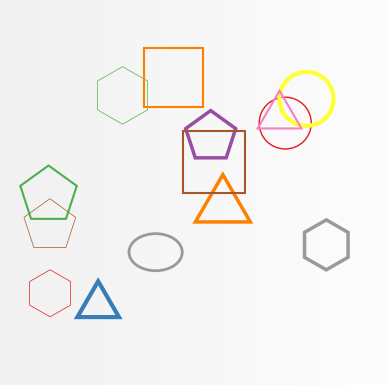[{"shape": "hexagon", "thickness": 0.5, "radius": 0.31, "center": [0.129, 0.238]}, {"shape": "circle", "thickness": 1, "radius": 0.34, "center": [0.736, 0.68]}, {"shape": "triangle", "thickness": 3, "radius": 0.31, "center": [0.253, 0.207]}, {"shape": "pentagon", "thickness": 1.5, "radius": 0.38, "center": [0.125, 0.493]}, {"shape": "hexagon", "thickness": 0.5, "radius": 0.37, "center": [0.316, 0.752]}, {"shape": "pentagon", "thickness": 2.5, "radius": 0.34, "center": [0.544, 0.645]}, {"shape": "triangle", "thickness": 2.5, "radius": 0.41, "center": [0.575, 0.464]}, {"shape": "square", "thickness": 1.5, "radius": 0.38, "center": [0.447, 0.798]}, {"shape": "circle", "thickness": 3, "radius": 0.35, "center": [0.791, 0.743]}, {"shape": "square", "thickness": 1.5, "radius": 0.4, "center": [0.553, 0.58]}, {"shape": "pentagon", "thickness": 0.5, "radius": 0.35, "center": [0.129, 0.414]}, {"shape": "triangle", "thickness": 1.5, "radius": 0.33, "center": [0.721, 0.699]}, {"shape": "oval", "thickness": 2, "radius": 0.34, "center": [0.402, 0.345]}, {"shape": "hexagon", "thickness": 2.5, "radius": 0.32, "center": [0.842, 0.364]}]